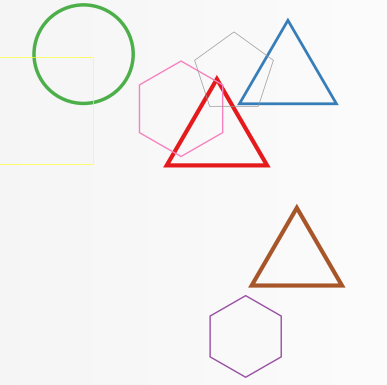[{"shape": "triangle", "thickness": 3, "radius": 0.75, "center": [0.56, 0.645]}, {"shape": "triangle", "thickness": 2, "radius": 0.72, "center": [0.743, 0.803]}, {"shape": "circle", "thickness": 2.5, "radius": 0.64, "center": [0.216, 0.859]}, {"shape": "hexagon", "thickness": 1, "radius": 0.53, "center": [0.634, 0.126]}, {"shape": "square", "thickness": 0.5, "radius": 0.7, "center": [0.101, 0.713]}, {"shape": "triangle", "thickness": 3, "radius": 0.67, "center": [0.766, 0.326]}, {"shape": "hexagon", "thickness": 1, "radius": 0.62, "center": [0.467, 0.717]}, {"shape": "pentagon", "thickness": 0.5, "radius": 0.53, "center": [0.604, 0.81]}]